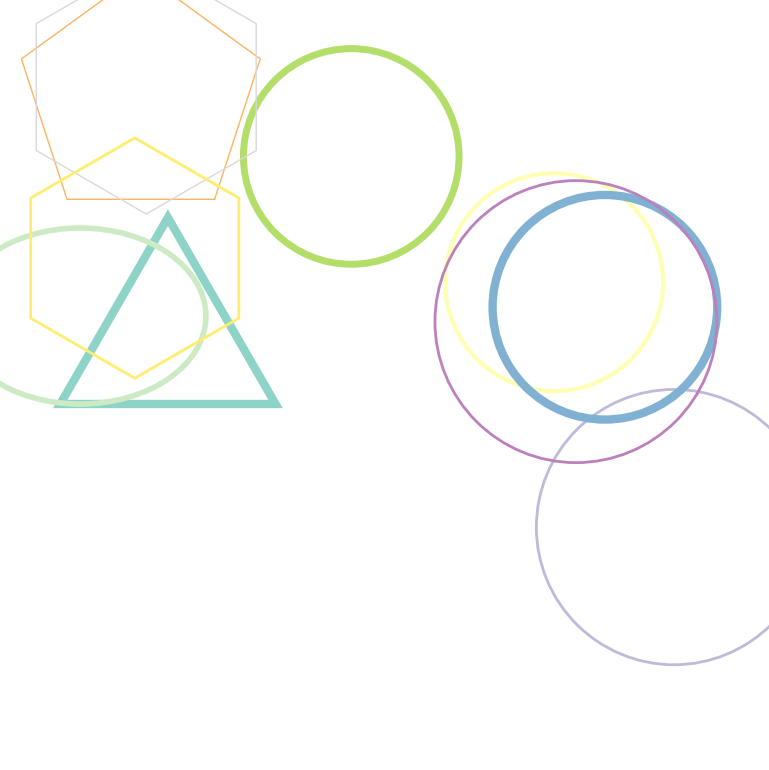[{"shape": "triangle", "thickness": 3, "radius": 0.81, "center": [0.218, 0.556]}, {"shape": "circle", "thickness": 1.5, "radius": 0.71, "center": [0.72, 0.634]}, {"shape": "circle", "thickness": 1, "radius": 0.89, "center": [0.875, 0.315]}, {"shape": "circle", "thickness": 3, "radius": 0.73, "center": [0.786, 0.601]}, {"shape": "pentagon", "thickness": 0.5, "radius": 0.82, "center": [0.183, 0.873]}, {"shape": "circle", "thickness": 2.5, "radius": 0.7, "center": [0.456, 0.797]}, {"shape": "hexagon", "thickness": 0.5, "radius": 0.82, "center": [0.19, 0.887]}, {"shape": "circle", "thickness": 1, "radius": 0.92, "center": [0.748, 0.582]}, {"shape": "oval", "thickness": 2, "radius": 0.82, "center": [0.104, 0.59]}, {"shape": "hexagon", "thickness": 1, "radius": 0.78, "center": [0.175, 0.665]}]